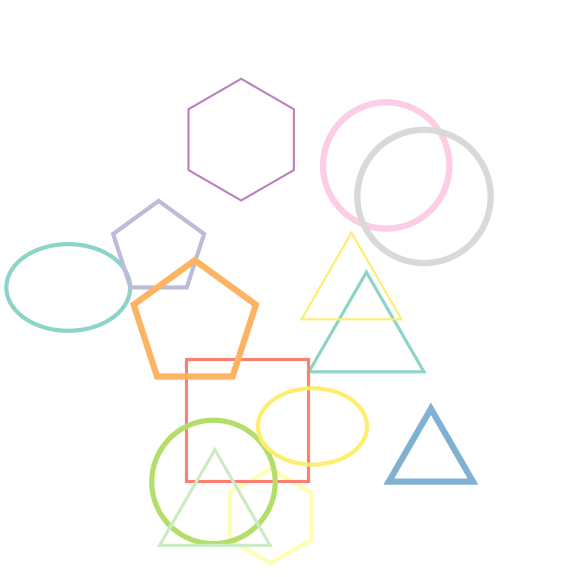[{"shape": "oval", "thickness": 2, "radius": 0.54, "center": [0.118, 0.501]}, {"shape": "triangle", "thickness": 1.5, "radius": 0.57, "center": [0.634, 0.413]}, {"shape": "hexagon", "thickness": 2, "radius": 0.41, "center": [0.469, 0.105]}, {"shape": "pentagon", "thickness": 2, "radius": 0.41, "center": [0.275, 0.568]}, {"shape": "square", "thickness": 1.5, "radius": 0.53, "center": [0.428, 0.271]}, {"shape": "triangle", "thickness": 3, "radius": 0.42, "center": [0.746, 0.207]}, {"shape": "pentagon", "thickness": 3, "radius": 0.56, "center": [0.337, 0.437]}, {"shape": "circle", "thickness": 2.5, "radius": 0.53, "center": [0.37, 0.165]}, {"shape": "circle", "thickness": 3, "radius": 0.55, "center": [0.669, 0.713]}, {"shape": "circle", "thickness": 3, "radius": 0.58, "center": [0.734, 0.659]}, {"shape": "hexagon", "thickness": 1, "radius": 0.53, "center": [0.418, 0.757]}, {"shape": "triangle", "thickness": 1.5, "radius": 0.55, "center": [0.372, 0.11]}, {"shape": "triangle", "thickness": 1, "radius": 0.5, "center": [0.609, 0.496]}, {"shape": "oval", "thickness": 2, "radius": 0.47, "center": [0.541, 0.261]}]